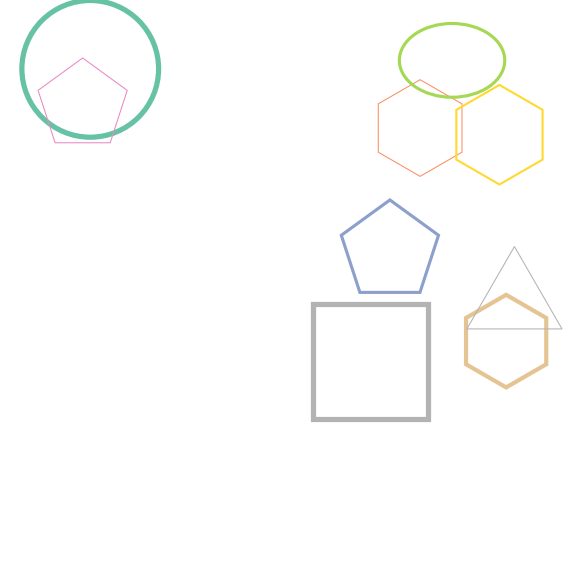[{"shape": "circle", "thickness": 2.5, "radius": 0.59, "center": [0.156, 0.88]}, {"shape": "hexagon", "thickness": 0.5, "radius": 0.42, "center": [0.728, 0.777]}, {"shape": "pentagon", "thickness": 1.5, "radius": 0.44, "center": [0.675, 0.564]}, {"shape": "pentagon", "thickness": 0.5, "radius": 0.41, "center": [0.143, 0.818]}, {"shape": "oval", "thickness": 1.5, "radius": 0.46, "center": [0.783, 0.895]}, {"shape": "hexagon", "thickness": 1, "radius": 0.43, "center": [0.865, 0.766]}, {"shape": "hexagon", "thickness": 2, "radius": 0.4, "center": [0.876, 0.408]}, {"shape": "square", "thickness": 2.5, "radius": 0.5, "center": [0.641, 0.374]}, {"shape": "triangle", "thickness": 0.5, "radius": 0.48, "center": [0.891, 0.477]}]